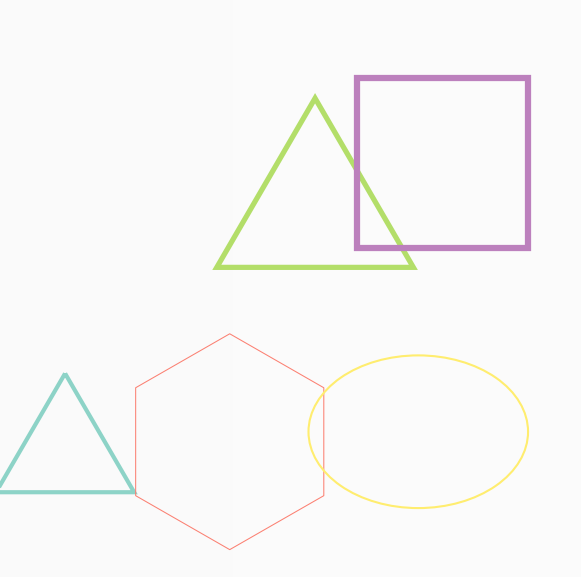[{"shape": "triangle", "thickness": 2, "radius": 0.69, "center": [0.112, 0.215]}, {"shape": "hexagon", "thickness": 0.5, "radius": 0.93, "center": [0.395, 0.234]}, {"shape": "triangle", "thickness": 2.5, "radius": 0.98, "center": [0.542, 0.634]}, {"shape": "square", "thickness": 3, "radius": 0.74, "center": [0.762, 0.717]}, {"shape": "oval", "thickness": 1, "radius": 0.94, "center": [0.72, 0.252]}]